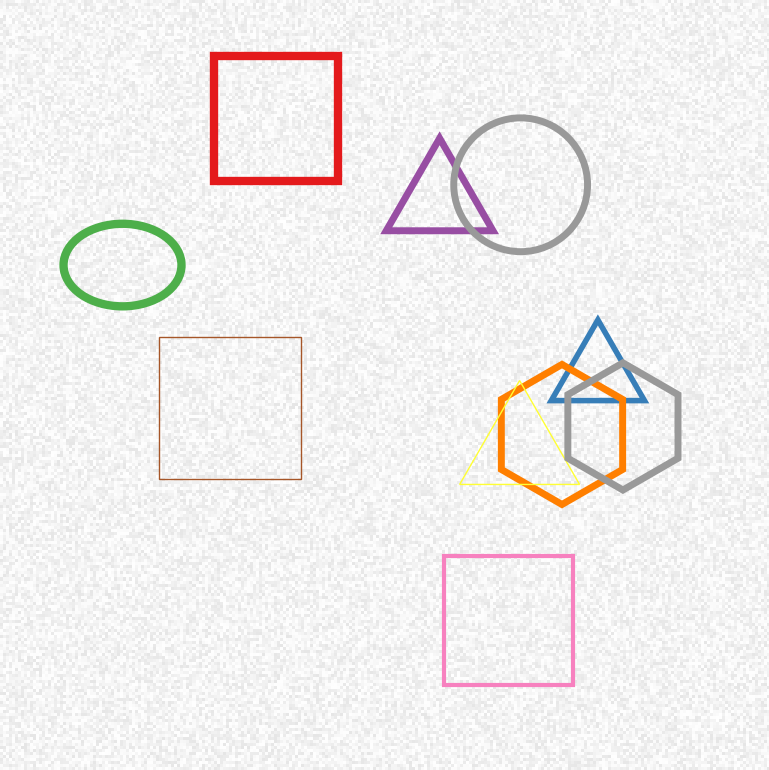[{"shape": "square", "thickness": 3, "radius": 0.41, "center": [0.358, 0.846]}, {"shape": "triangle", "thickness": 2, "radius": 0.35, "center": [0.776, 0.515]}, {"shape": "oval", "thickness": 3, "radius": 0.38, "center": [0.159, 0.656]}, {"shape": "triangle", "thickness": 2.5, "radius": 0.4, "center": [0.571, 0.74]}, {"shape": "hexagon", "thickness": 2.5, "radius": 0.45, "center": [0.73, 0.436]}, {"shape": "triangle", "thickness": 0.5, "radius": 0.45, "center": [0.675, 0.416]}, {"shape": "square", "thickness": 0.5, "radius": 0.46, "center": [0.299, 0.47]}, {"shape": "square", "thickness": 1.5, "radius": 0.42, "center": [0.661, 0.194]}, {"shape": "circle", "thickness": 2.5, "radius": 0.43, "center": [0.676, 0.76]}, {"shape": "hexagon", "thickness": 2.5, "radius": 0.41, "center": [0.809, 0.446]}]